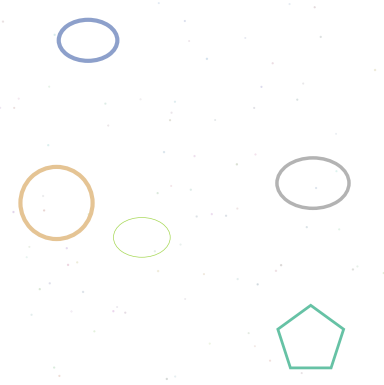[{"shape": "pentagon", "thickness": 2, "radius": 0.45, "center": [0.807, 0.117]}, {"shape": "oval", "thickness": 3, "radius": 0.38, "center": [0.229, 0.895]}, {"shape": "oval", "thickness": 0.5, "radius": 0.37, "center": [0.368, 0.383]}, {"shape": "circle", "thickness": 3, "radius": 0.47, "center": [0.147, 0.473]}, {"shape": "oval", "thickness": 2.5, "radius": 0.47, "center": [0.813, 0.524]}]